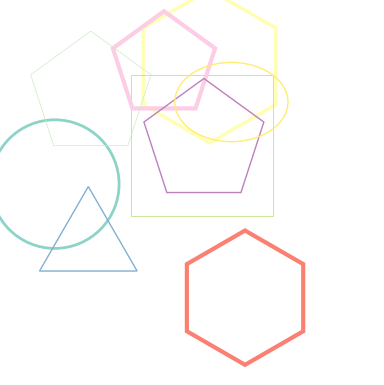[{"shape": "circle", "thickness": 2, "radius": 0.84, "center": [0.142, 0.522]}, {"shape": "hexagon", "thickness": 2.5, "radius": 0.99, "center": [0.544, 0.828]}, {"shape": "hexagon", "thickness": 3, "radius": 0.87, "center": [0.636, 0.227]}, {"shape": "triangle", "thickness": 1, "radius": 0.73, "center": [0.229, 0.369]}, {"shape": "square", "thickness": 0.5, "radius": 0.92, "center": [0.525, 0.622]}, {"shape": "pentagon", "thickness": 3, "radius": 0.7, "center": [0.426, 0.831]}, {"shape": "pentagon", "thickness": 1, "radius": 0.82, "center": [0.53, 0.632]}, {"shape": "pentagon", "thickness": 0.5, "radius": 0.82, "center": [0.236, 0.755]}, {"shape": "oval", "thickness": 1, "radius": 0.73, "center": [0.601, 0.735]}]